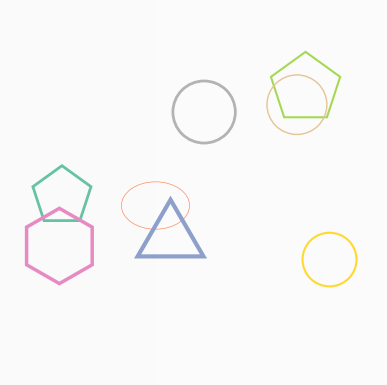[{"shape": "pentagon", "thickness": 2, "radius": 0.39, "center": [0.16, 0.491]}, {"shape": "oval", "thickness": 0.5, "radius": 0.44, "center": [0.401, 0.466]}, {"shape": "triangle", "thickness": 3, "radius": 0.49, "center": [0.44, 0.383]}, {"shape": "hexagon", "thickness": 2.5, "radius": 0.49, "center": [0.153, 0.361]}, {"shape": "pentagon", "thickness": 1.5, "radius": 0.47, "center": [0.789, 0.771]}, {"shape": "circle", "thickness": 1.5, "radius": 0.35, "center": [0.85, 0.326]}, {"shape": "circle", "thickness": 1, "radius": 0.39, "center": [0.766, 0.728]}, {"shape": "circle", "thickness": 2, "radius": 0.4, "center": [0.527, 0.709]}]